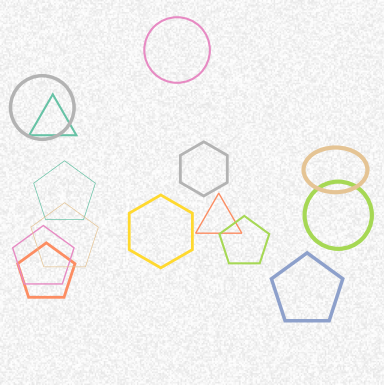[{"shape": "triangle", "thickness": 1.5, "radius": 0.35, "center": [0.137, 0.684]}, {"shape": "pentagon", "thickness": 0.5, "radius": 0.42, "center": [0.168, 0.498]}, {"shape": "triangle", "thickness": 1, "radius": 0.35, "center": [0.568, 0.429]}, {"shape": "pentagon", "thickness": 2, "radius": 0.39, "center": [0.12, 0.291]}, {"shape": "pentagon", "thickness": 2.5, "radius": 0.49, "center": [0.798, 0.246]}, {"shape": "pentagon", "thickness": 1, "radius": 0.42, "center": [0.113, 0.33]}, {"shape": "circle", "thickness": 1.5, "radius": 0.43, "center": [0.46, 0.87]}, {"shape": "pentagon", "thickness": 1.5, "radius": 0.34, "center": [0.635, 0.371]}, {"shape": "circle", "thickness": 3, "radius": 0.44, "center": [0.879, 0.441]}, {"shape": "hexagon", "thickness": 2, "radius": 0.47, "center": [0.418, 0.399]}, {"shape": "pentagon", "thickness": 0.5, "radius": 0.46, "center": [0.168, 0.381]}, {"shape": "oval", "thickness": 3, "radius": 0.41, "center": [0.871, 0.559]}, {"shape": "hexagon", "thickness": 2, "radius": 0.35, "center": [0.529, 0.561]}, {"shape": "circle", "thickness": 2.5, "radius": 0.41, "center": [0.11, 0.721]}]